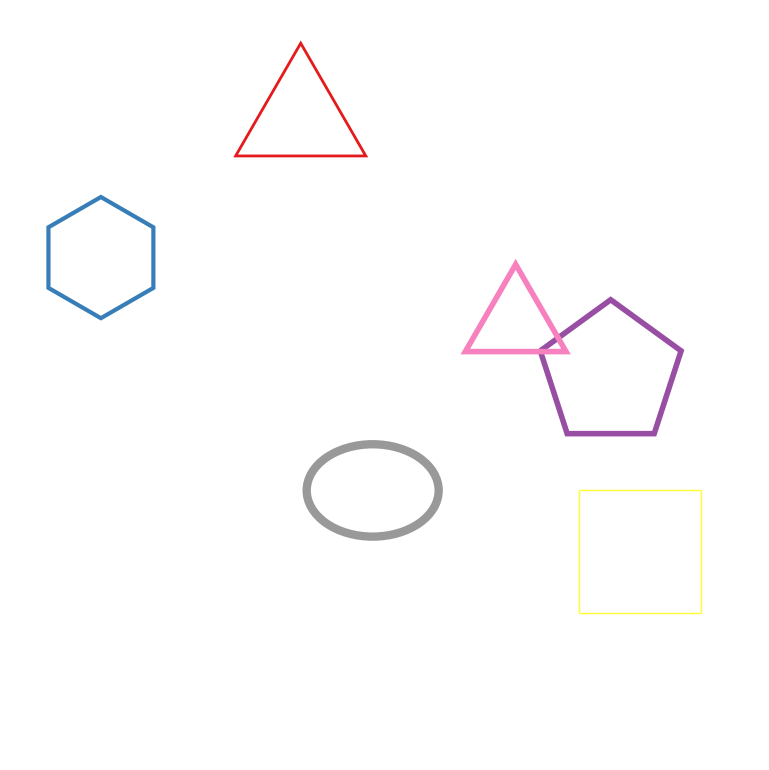[{"shape": "triangle", "thickness": 1, "radius": 0.49, "center": [0.391, 0.846]}, {"shape": "hexagon", "thickness": 1.5, "radius": 0.39, "center": [0.131, 0.665]}, {"shape": "pentagon", "thickness": 2, "radius": 0.48, "center": [0.793, 0.515]}, {"shape": "square", "thickness": 0.5, "radius": 0.4, "center": [0.831, 0.284]}, {"shape": "triangle", "thickness": 2, "radius": 0.38, "center": [0.67, 0.581]}, {"shape": "oval", "thickness": 3, "radius": 0.43, "center": [0.484, 0.363]}]